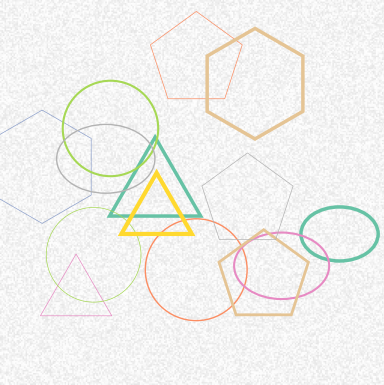[{"shape": "triangle", "thickness": 2.5, "radius": 0.68, "center": [0.403, 0.507]}, {"shape": "oval", "thickness": 2.5, "radius": 0.5, "center": [0.882, 0.392]}, {"shape": "pentagon", "thickness": 0.5, "radius": 0.63, "center": [0.51, 0.845]}, {"shape": "circle", "thickness": 1, "radius": 0.66, "center": [0.51, 0.299]}, {"shape": "hexagon", "thickness": 0.5, "radius": 0.74, "center": [0.109, 0.567]}, {"shape": "oval", "thickness": 1.5, "radius": 0.62, "center": [0.732, 0.31]}, {"shape": "triangle", "thickness": 0.5, "radius": 0.54, "center": [0.198, 0.233]}, {"shape": "circle", "thickness": 0.5, "radius": 0.62, "center": [0.243, 0.338]}, {"shape": "circle", "thickness": 1.5, "radius": 0.62, "center": [0.287, 0.666]}, {"shape": "triangle", "thickness": 3, "radius": 0.53, "center": [0.407, 0.445]}, {"shape": "pentagon", "thickness": 2, "radius": 0.61, "center": [0.685, 0.281]}, {"shape": "hexagon", "thickness": 2.5, "radius": 0.72, "center": [0.662, 0.783]}, {"shape": "pentagon", "thickness": 0.5, "radius": 0.62, "center": [0.643, 0.478]}, {"shape": "oval", "thickness": 1, "radius": 0.64, "center": [0.275, 0.588]}]